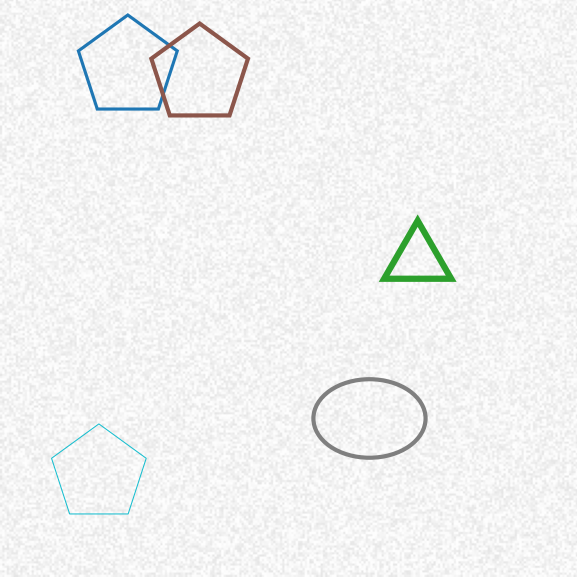[{"shape": "pentagon", "thickness": 1.5, "radius": 0.45, "center": [0.221, 0.883]}, {"shape": "triangle", "thickness": 3, "radius": 0.34, "center": [0.723, 0.55]}, {"shape": "pentagon", "thickness": 2, "radius": 0.44, "center": [0.346, 0.87]}, {"shape": "oval", "thickness": 2, "radius": 0.49, "center": [0.64, 0.274]}, {"shape": "pentagon", "thickness": 0.5, "radius": 0.43, "center": [0.171, 0.179]}]